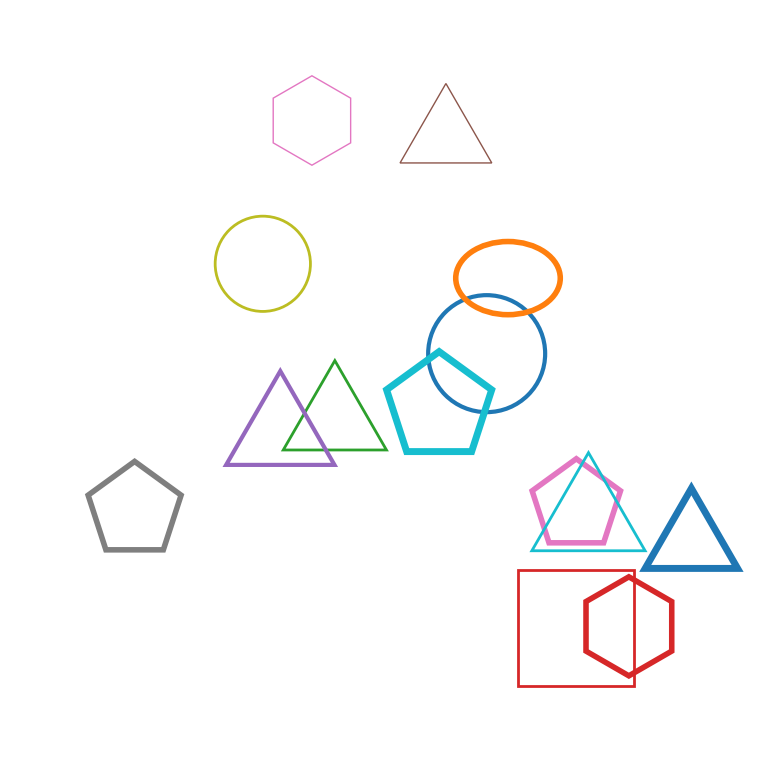[{"shape": "circle", "thickness": 1.5, "radius": 0.38, "center": [0.632, 0.541]}, {"shape": "triangle", "thickness": 2.5, "radius": 0.35, "center": [0.898, 0.296]}, {"shape": "oval", "thickness": 2, "radius": 0.34, "center": [0.66, 0.639]}, {"shape": "triangle", "thickness": 1, "radius": 0.39, "center": [0.435, 0.454]}, {"shape": "square", "thickness": 1, "radius": 0.38, "center": [0.748, 0.184]}, {"shape": "hexagon", "thickness": 2, "radius": 0.32, "center": [0.817, 0.187]}, {"shape": "triangle", "thickness": 1.5, "radius": 0.41, "center": [0.364, 0.437]}, {"shape": "triangle", "thickness": 0.5, "radius": 0.34, "center": [0.579, 0.823]}, {"shape": "hexagon", "thickness": 0.5, "radius": 0.29, "center": [0.405, 0.844]}, {"shape": "pentagon", "thickness": 2, "radius": 0.3, "center": [0.748, 0.344]}, {"shape": "pentagon", "thickness": 2, "radius": 0.32, "center": [0.175, 0.337]}, {"shape": "circle", "thickness": 1, "radius": 0.31, "center": [0.341, 0.657]}, {"shape": "pentagon", "thickness": 2.5, "radius": 0.36, "center": [0.57, 0.472]}, {"shape": "triangle", "thickness": 1, "radius": 0.42, "center": [0.764, 0.327]}]